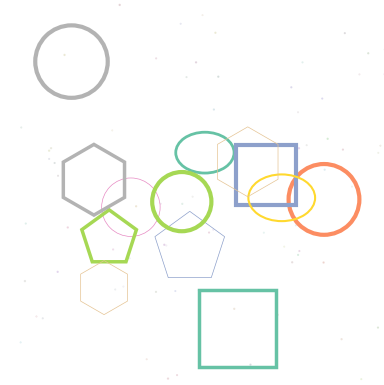[{"shape": "square", "thickness": 2.5, "radius": 0.5, "center": [0.618, 0.148]}, {"shape": "oval", "thickness": 2, "radius": 0.38, "center": [0.532, 0.604]}, {"shape": "circle", "thickness": 3, "radius": 0.46, "center": [0.842, 0.482]}, {"shape": "square", "thickness": 3, "radius": 0.39, "center": [0.691, 0.546]}, {"shape": "pentagon", "thickness": 0.5, "radius": 0.48, "center": [0.493, 0.356]}, {"shape": "circle", "thickness": 0.5, "radius": 0.38, "center": [0.34, 0.462]}, {"shape": "circle", "thickness": 3, "radius": 0.38, "center": [0.472, 0.476]}, {"shape": "pentagon", "thickness": 2.5, "radius": 0.37, "center": [0.283, 0.38]}, {"shape": "oval", "thickness": 1.5, "radius": 0.43, "center": [0.732, 0.486]}, {"shape": "hexagon", "thickness": 0.5, "radius": 0.35, "center": [0.27, 0.253]}, {"shape": "hexagon", "thickness": 0.5, "radius": 0.45, "center": [0.644, 0.58]}, {"shape": "hexagon", "thickness": 2.5, "radius": 0.46, "center": [0.244, 0.533]}, {"shape": "circle", "thickness": 3, "radius": 0.47, "center": [0.186, 0.84]}]